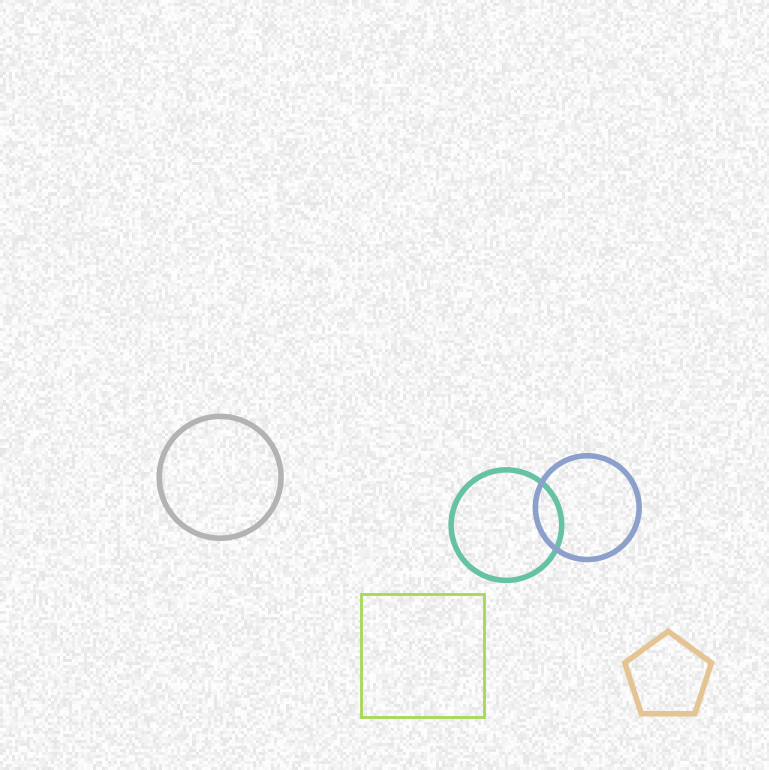[{"shape": "circle", "thickness": 2, "radius": 0.36, "center": [0.658, 0.318]}, {"shape": "circle", "thickness": 2, "radius": 0.34, "center": [0.763, 0.341]}, {"shape": "square", "thickness": 1, "radius": 0.4, "center": [0.549, 0.149]}, {"shape": "pentagon", "thickness": 2, "radius": 0.3, "center": [0.868, 0.121]}, {"shape": "circle", "thickness": 2, "radius": 0.4, "center": [0.286, 0.38]}]